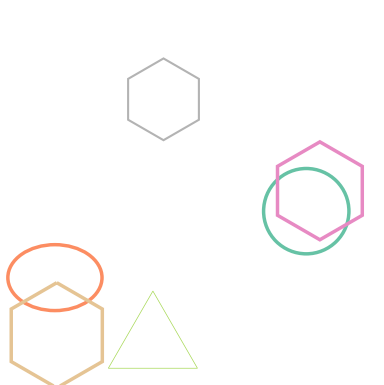[{"shape": "circle", "thickness": 2.5, "radius": 0.55, "center": [0.795, 0.452]}, {"shape": "oval", "thickness": 2.5, "radius": 0.61, "center": [0.143, 0.279]}, {"shape": "hexagon", "thickness": 2.5, "radius": 0.64, "center": [0.831, 0.504]}, {"shape": "triangle", "thickness": 0.5, "radius": 0.67, "center": [0.397, 0.11]}, {"shape": "hexagon", "thickness": 2.5, "radius": 0.68, "center": [0.147, 0.129]}, {"shape": "hexagon", "thickness": 1.5, "radius": 0.53, "center": [0.425, 0.742]}]